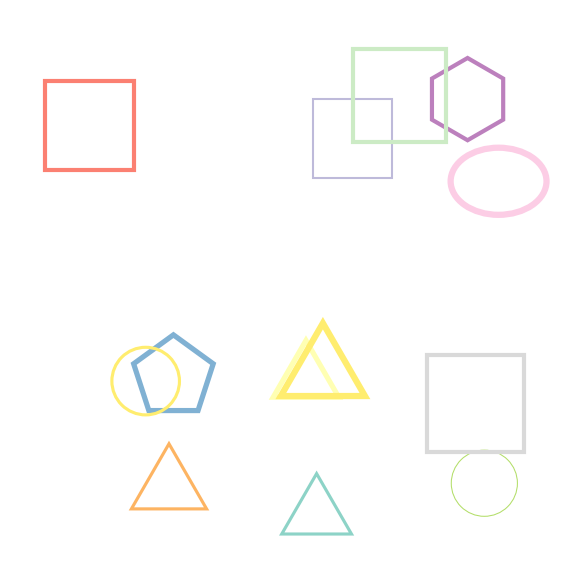[{"shape": "triangle", "thickness": 1.5, "radius": 0.35, "center": [0.548, 0.109]}, {"shape": "triangle", "thickness": 2.5, "radius": 0.33, "center": [0.53, 0.344]}, {"shape": "square", "thickness": 1, "radius": 0.34, "center": [0.61, 0.759]}, {"shape": "square", "thickness": 2, "radius": 0.39, "center": [0.156, 0.781]}, {"shape": "pentagon", "thickness": 2.5, "radius": 0.36, "center": [0.3, 0.347]}, {"shape": "triangle", "thickness": 1.5, "radius": 0.38, "center": [0.293, 0.156]}, {"shape": "circle", "thickness": 0.5, "radius": 0.29, "center": [0.839, 0.162]}, {"shape": "oval", "thickness": 3, "radius": 0.42, "center": [0.863, 0.685]}, {"shape": "square", "thickness": 2, "radius": 0.42, "center": [0.824, 0.301]}, {"shape": "hexagon", "thickness": 2, "radius": 0.36, "center": [0.81, 0.828]}, {"shape": "square", "thickness": 2, "radius": 0.4, "center": [0.691, 0.833]}, {"shape": "circle", "thickness": 1.5, "radius": 0.29, "center": [0.252, 0.339]}, {"shape": "triangle", "thickness": 3, "radius": 0.42, "center": [0.559, 0.355]}]